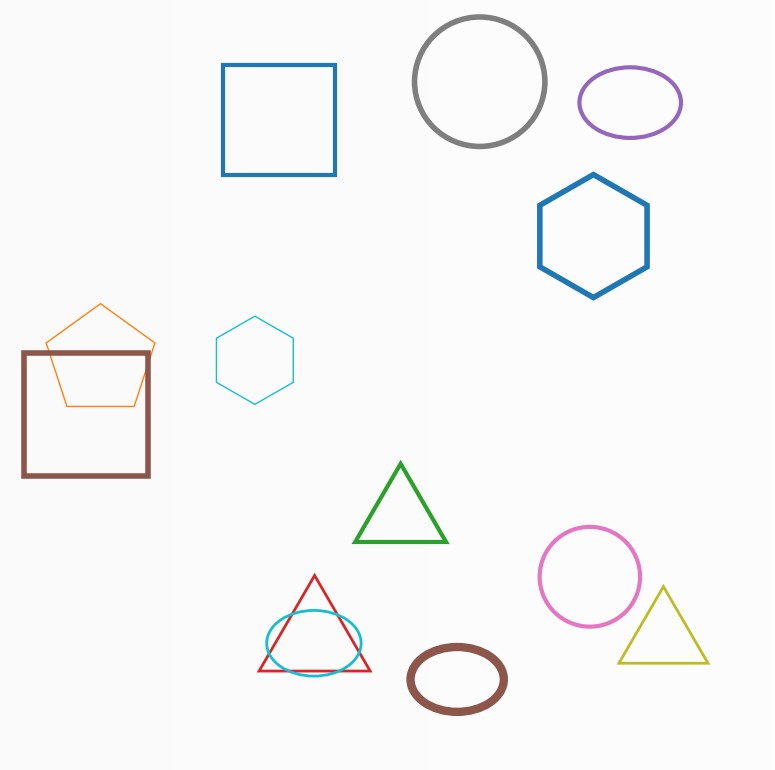[{"shape": "hexagon", "thickness": 2, "radius": 0.4, "center": [0.766, 0.693]}, {"shape": "square", "thickness": 1.5, "radius": 0.36, "center": [0.36, 0.844]}, {"shape": "pentagon", "thickness": 0.5, "radius": 0.37, "center": [0.13, 0.532]}, {"shape": "triangle", "thickness": 1.5, "radius": 0.34, "center": [0.517, 0.33]}, {"shape": "triangle", "thickness": 1, "radius": 0.41, "center": [0.406, 0.17]}, {"shape": "oval", "thickness": 1.5, "radius": 0.33, "center": [0.813, 0.867]}, {"shape": "square", "thickness": 2, "radius": 0.4, "center": [0.111, 0.462]}, {"shape": "oval", "thickness": 3, "radius": 0.3, "center": [0.59, 0.118]}, {"shape": "circle", "thickness": 1.5, "radius": 0.32, "center": [0.761, 0.251]}, {"shape": "circle", "thickness": 2, "radius": 0.42, "center": [0.619, 0.894]}, {"shape": "triangle", "thickness": 1, "radius": 0.33, "center": [0.856, 0.172]}, {"shape": "oval", "thickness": 1, "radius": 0.3, "center": [0.405, 0.165]}, {"shape": "hexagon", "thickness": 0.5, "radius": 0.29, "center": [0.329, 0.532]}]